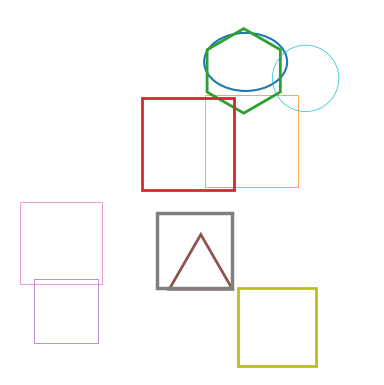[{"shape": "oval", "thickness": 1.5, "radius": 0.54, "center": [0.638, 0.839]}, {"shape": "square", "thickness": 0.5, "radius": 0.6, "center": [0.653, 0.633]}, {"shape": "hexagon", "thickness": 2, "radius": 0.55, "center": [0.633, 0.816]}, {"shape": "square", "thickness": 2, "radius": 0.6, "center": [0.487, 0.626]}, {"shape": "square", "thickness": 0.5, "radius": 0.42, "center": [0.171, 0.193]}, {"shape": "triangle", "thickness": 2, "radius": 0.47, "center": [0.522, 0.296]}, {"shape": "square", "thickness": 0.5, "radius": 0.53, "center": [0.158, 0.37]}, {"shape": "square", "thickness": 2.5, "radius": 0.48, "center": [0.505, 0.35]}, {"shape": "square", "thickness": 2, "radius": 0.51, "center": [0.719, 0.15]}, {"shape": "circle", "thickness": 0.5, "radius": 0.43, "center": [0.794, 0.796]}]